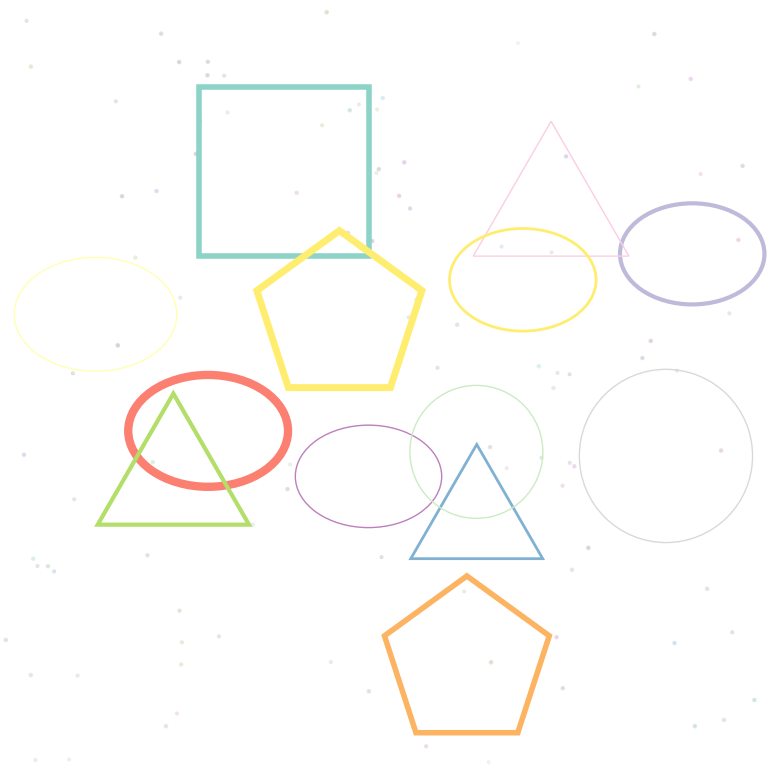[{"shape": "square", "thickness": 2, "radius": 0.55, "center": [0.369, 0.777]}, {"shape": "oval", "thickness": 0.5, "radius": 0.53, "center": [0.124, 0.592]}, {"shape": "oval", "thickness": 1.5, "radius": 0.47, "center": [0.899, 0.67]}, {"shape": "oval", "thickness": 3, "radius": 0.52, "center": [0.27, 0.44]}, {"shape": "triangle", "thickness": 1, "radius": 0.49, "center": [0.619, 0.324]}, {"shape": "pentagon", "thickness": 2, "radius": 0.56, "center": [0.606, 0.139]}, {"shape": "triangle", "thickness": 1.5, "radius": 0.57, "center": [0.225, 0.375]}, {"shape": "triangle", "thickness": 0.5, "radius": 0.58, "center": [0.716, 0.726]}, {"shape": "circle", "thickness": 0.5, "radius": 0.56, "center": [0.865, 0.408]}, {"shape": "oval", "thickness": 0.5, "radius": 0.48, "center": [0.479, 0.381]}, {"shape": "circle", "thickness": 0.5, "radius": 0.43, "center": [0.619, 0.413]}, {"shape": "oval", "thickness": 1, "radius": 0.48, "center": [0.679, 0.637]}, {"shape": "pentagon", "thickness": 2.5, "radius": 0.56, "center": [0.441, 0.588]}]